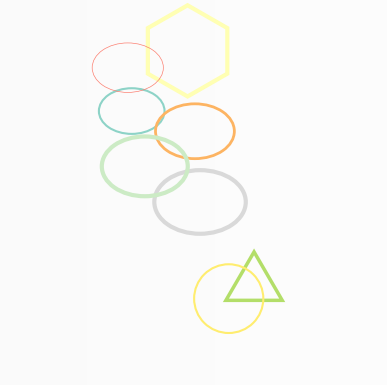[{"shape": "oval", "thickness": 1.5, "radius": 0.42, "center": [0.34, 0.712]}, {"shape": "hexagon", "thickness": 3, "radius": 0.59, "center": [0.484, 0.868]}, {"shape": "oval", "thickness": 0.5, "radius": 0.46, "center": [0.33, 0.824]}, {"shape": "oval", "thickness": 2, "radius": 0.51, "center": [0.503, 0.659]}, {"shape": "triangle", "thickness": 2.5, "radius": 0.42, "center": [0.656, 0.262]}, {"shape": "oval", "thickness": 3, "radius": 0.59, "center": [0.516, 0.475]}, {"shape": "oval", "thickness": 3, "radius": 0.55, "center": [0.374, 0.568]}, {"shape": "circle", "thickness": 1.5, "radius": 0.45, "center": [0.59, 0.224]}]